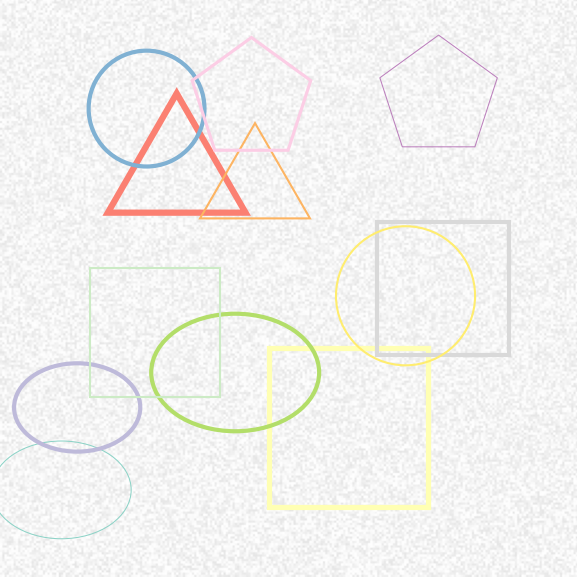[{"shape": "oval", "thickness": 0.5, "radius": 0.6, "center": [0.106, 0.151]}, {"shape": "square", "thickness": 2.5, "radius": 0.69, "center": [0.603, 0.259]}, {"shape": "oval", "thickness": 2, "radius": 0.55, "center": [0.134, 0.294]}, {"shape": "triangle", "thickness": 3, "radius": 0.69, "center": [0.306, 0.7]}, {"shape": "circle", "thickness": 2, "radius": 0.5, "center": [0.254, 0.811]}, {"shape": "triangle", "thickness": 1, "radius": 0.55, "center": [0.442, 0.676]}, {"shape": "oval", "thickness": 2, "radius": 0.73, "center": [0.407, 0.354]}, {"shape": "pentagon", "thickness": 1.5, "radius": 0.54, "center": [0.435, 0.826]}, {"shape": "square", "thickness": 2, "radius": 0.57, "center": [0.767, 0.499]}, {"shape": "pentagon", "thickness": 0.5, "radius": 0.53, "center": [0.759, 0.831]}, {"shape": "square", "thickness": 1, "radius": 0.56, "center": [0.268, 0.423]}, {"shape": "circle", "thickness": 1, "radius": 0.6, "center": [0.702, 0.487]}]